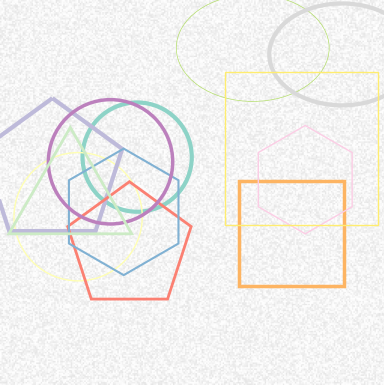[{"shape": "circle", "thickness": 3, "radius": 0.71, "center": [0.356, 0.592]}, {"shape": "circle", "thickness": 1, "radius": 0.83, "center": [0.203, 0.437]}, {"shape": "pentagon", "thickness": 3, "radius": 0.95, "center": [0.136, 0.554]}, {"shape": "pentagon", "thickness": 2, "radius": 0.84, "center": [0.336, 0.36]}, {"shape": "hexagon", "thickness": 1.5, "radius": 0.82, "center": [0.321, 0.45]}, {"shape": "square", "thickness": 2.5, "radius": 0.68, "center": [0.757, 0.393]}, {"shape": "oval", "thickness": 0.5, "radius": 0.99, "center": [0.656, 0.876]}, {"shape": "hexagon", "thickness": 1, "radius": 0.7, "center": [0.793, 0.533]}, {"shape": "oval", "thickness": 3, "radius": 0.95, "center": [0.888, 0.859]}, {"shape": "circle", "thickness": 2.5, "radius": 0.81, "center": [0.287, 0.58]}, {"shape": "triangle", "thickness": 2, "radius": 0.92, "center": [0.183, 0.485]}, {"shape": "square", "thickness": 1, "radius": 0.99, "center": [0.784, 0.615]}]